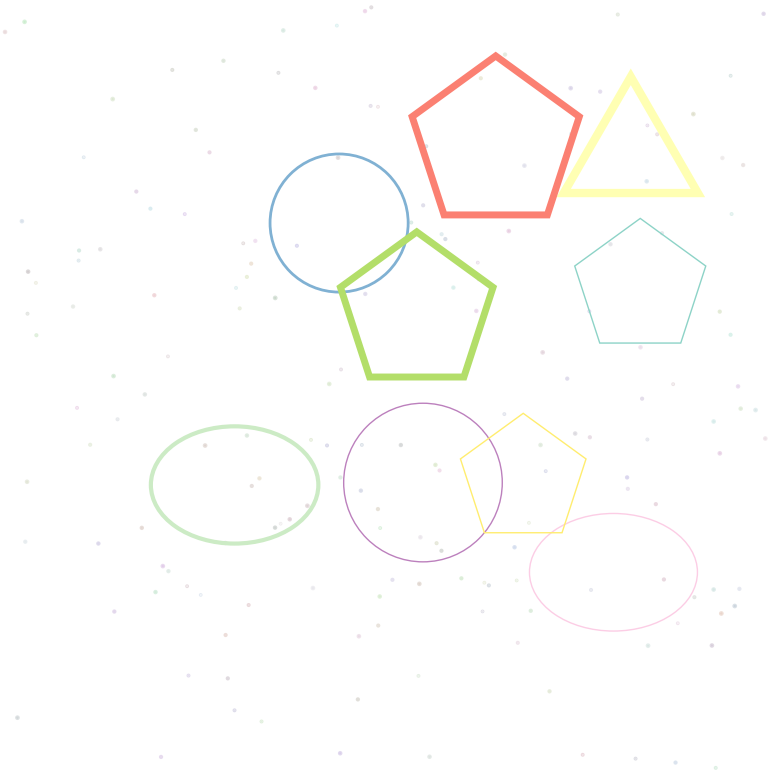[{"shape": "pentagon", "thickness": 0.5, "radius": 0.45, "center": [0.831, 0.627]}, {"shape": "triangle", "thickness": 3, "radius": 0.5, "center": [0.819, 0.8]}, {"shape": "pentagon", "thickness": 2.5, "radius": 0.57, "center": [0.644, 0.813]}, {"shape": "circle", "thickness": 1, "radius": 0.45, "center": [0.44, 0.71]}, {"shape": "pentagon", "thickness": 2.5, "radius": 0.52, "center": [0.541, 0.595]}, {"shape": "oval", "thickness": 0.5, "radius": 0.55, "center": [0.797, 0.257]}, {"shape": "circle", "thickness": 0.5, "radius": 0.51, "center": [0.549, 0.373]}, {"shape": "oval", "thickness": 1.5, "radius": 0.54, "center": [0.305, 0.37]}, {"shape": "pentagon", "thickness": 0.5, "radius": 0.43, "center": [0.68, 0.377]}]